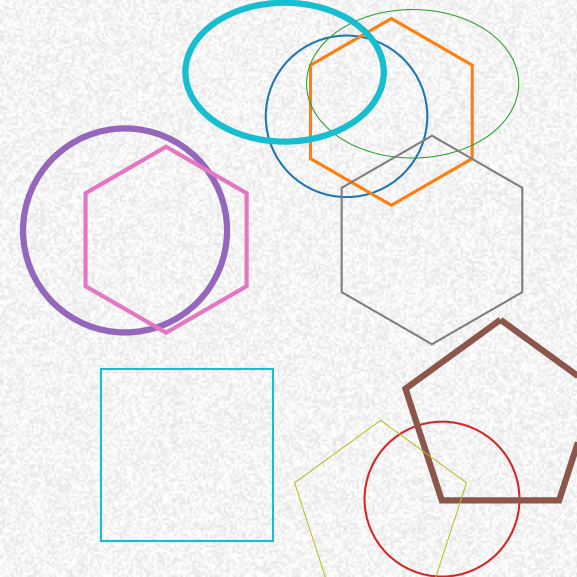[{"shape": "circle", "thickness": 1, "radius": 0.7, "center": [0.6, 0.798]}, {"shape": "hexagon", "thickness": 1.5, "radius": 0.81, "center": [0.678, 0.805]}, {"shape": "oval", "thickness": 0.5, "radius": 0.92, "center": [0.715, 0.854]}, {"shape": "circle", "thickness": 1, "radius": 0.67, "center": [0.765, 0.135]}, {"shape": "circle", "thickness": 3, "radius": 0.88, "center": [0.217, 0.6]}, {"shape": "pentagon", "thickness": 3, "radius": 0.86, "center": [0.867, 0.273]}, {"shape": "hexagon", "thickness": 2, "radius": 0.81, "center": [0.288, 0.584]}, {"shape": "hexagon", "thickness": 1, "radius": 0.9, "center": [0.748, 0.584]}, {"shape": "pentagon", "thickness": 0.5, "radius": 0.78, "center": [0.659, 0.115]}, {"shape": "square", "thickness": 1, "radius": 0.75, "center": [0.324, 0.211]}, {"shape": "oval", "thickness": 3, "radius": 0.86, "center": [0.493, 0.874]}]